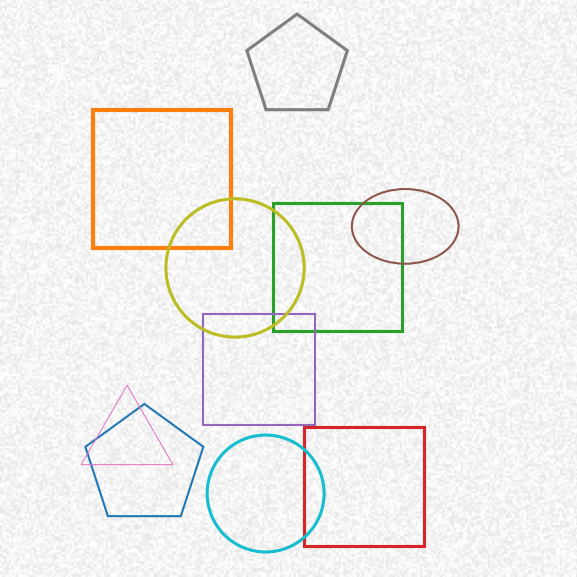[{"shape": "pentagon", "thickness": 1, "radius": 0.54, "center": [0.25, 0.192]}, {"shape": "square", "thickness": 2, "radius": 0.6, "center": [0.281, 0.689]}, {"shape": "square", "thickness": 1.5, "radius": 0.56, "center": [0.585, 0.537]}, {"shape": "square", "thickness": 1.5, "radius": 0.52, "center": [0.63, 0.157]}, {"shape": "square", "thickness": 1, "radius": 0.48, "center": [0.449, 0.359]}, {"shape": "oval", "thickness": 1, "radius": 0.46, "center": [0.702, 0.607]}, {"shape": "triangle", "thickness": 0.5, "radius": 0.46, "center": [0.22, 0.24]}, {"shape": "pentagon", "thickness": 1.5, "radius": 0.46, "center": [0.514, 0.883]}, {"shape": "circle", "thickness": 1.5, "radius": 0.6, "center": [0.407, 0.535]}, {"shape": "circle", "thickness": 1.5, "radius": 0.51, "center": [0.46, 0.145]}]